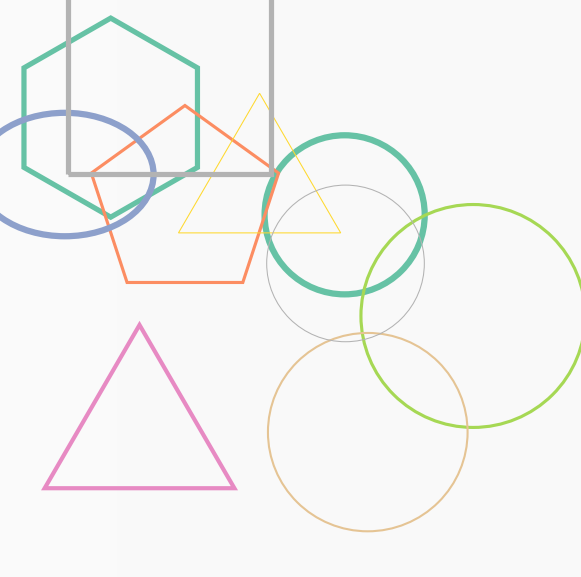[{"shape": "hexagon", "thickness": 2.5, "radius": 0.86, "center": [0.19, 0.795]}, {"shape": "circle", "thickness": 3, "radius": 0.69, "center": [0.593, 0.627]}, {"shape": "pentagon", "thickness": 1.5, "radius": 0.85, "center": [0.318, 0.647]}, {"shape": "oval", "thickness": 3, "radius": 0.76, "center": [0.112, 0.697]}, {"shape": "triangle", "thickness": 2, "radius": 0.94, "center": [0.24, 0.248]}, {"shape": "circle", "thickness": 1.5, "radius": 0.97, "center": [0.814, 0.452]}, {"shape": "triangle", "thickness": 0.5, "radius": 0.81, "center": [0.447, 0.676]}, {"shape": "circle", "thickness": 1, "radius": 0.86, "center": [0.633, 0.251]}, {"shape": "square", "thickness": 2.5, "radius": 0.87, "center": [0.292, 0.872]}, {"shape": "circle", "thickness": 0.5, "radius": 0.68, "center": [0.594, 0.543]}]